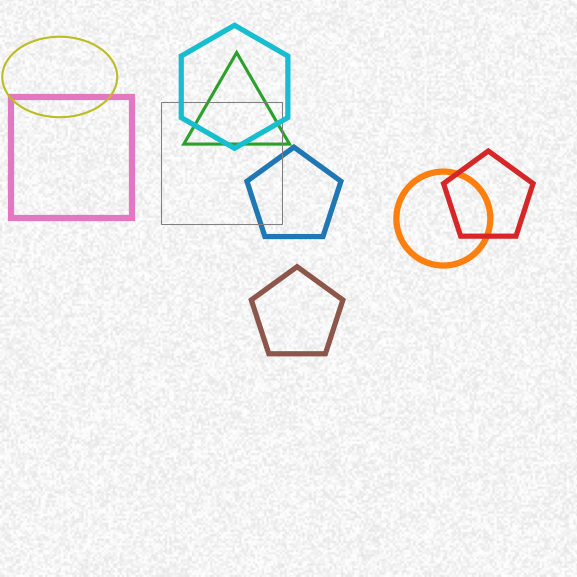[{"shape": "pentagon", "thickness": 2.5, "radius": 0.43, "center": [0.509, 0.659]}, {"shape": "circle", "thickness": 3, "radius": 0.41, "center": [0.768, 0.621]}, {"shape": "triangle", "thickness": 1.5, "radius": 0.53, "center": [0.41, 0.802]}, {"shape": "pentagon", "thickness": 2.5, "radius": 0.41, "center": [0.846, 0.656]}, {"shape": "pentagon", "thickness": 2.5, "radius": 0.42, "center": [0.514, 0.454]}, {"shape": "square", "thickness": 3, "radius": 0.52, "center": [0.124, 0.727]}, {"shape": "square", "thickness": 0.5, "radius": 0.53, "center": [0.384, 0.717]}, {"shape": "oval", "thickness": 1, "radius": 0.5, "center": [0.103, 0.866]}, {"shape": "hexagon", "thickness": 2.5, "radius": 0.53, "center": [0.406, 0.849]}]